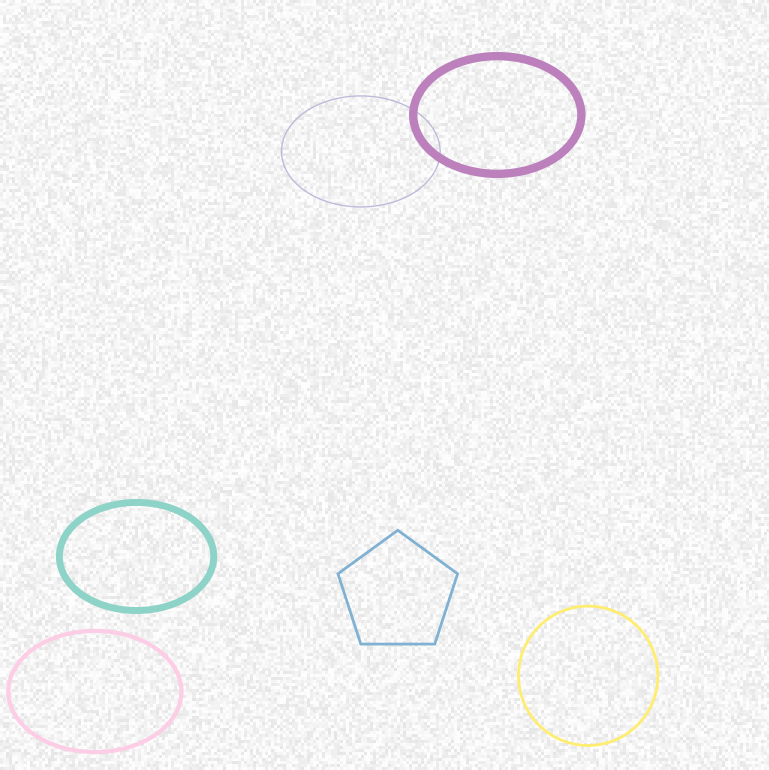[{"shape": "oval", "thickness": 2.5, "radius": 0.5, "center": [0.177, 0.277]}, {"shape": "oval", "thickness": 0.5, "radius": 0.51, "center": [0.469, 0.803]}, {"shape": "pentagon", "thickness": 1, "radius": 0.41, "center": [0.517, 0.23]}, {"shape": "oval", "thickness": 1.5, "radius": 0.56, "center": [0.123, 0.102]}, {"shape": "oval", "thickness": 3, "radius": 0.55, "center": [0.646, 0.851]}, {"shape": "circle", "thickness": 1, "radius": 0.45, "center": [0.764, 0.122]}]